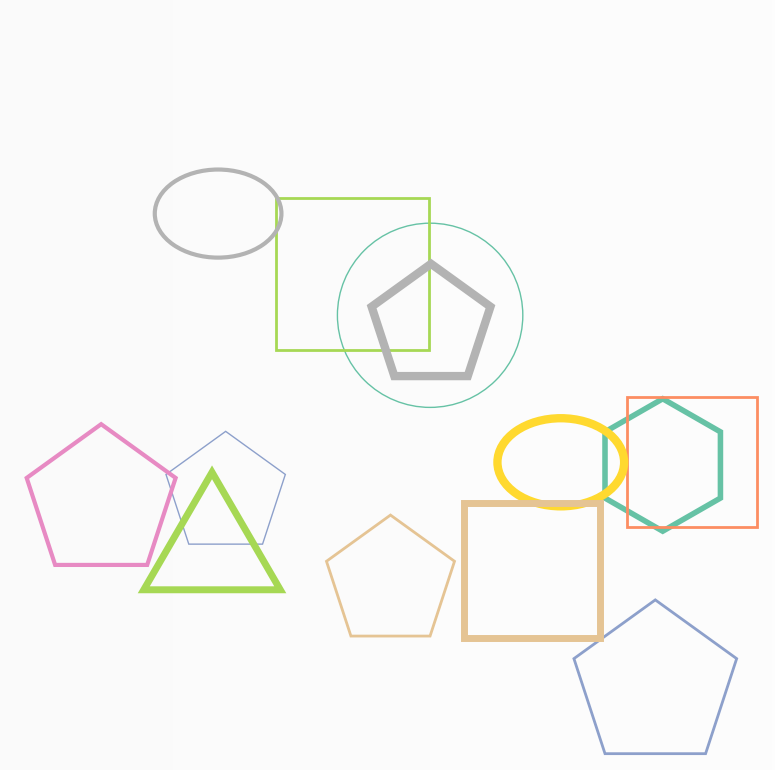[{"shape": "hexagon", "thickness": 2, "radius": 0.43, "center": [0.855, 0.396]}, {"shape": "circle", "thickness": 0.5, "radius": 0.6, "center": [0.555, 0.591]}, {"shape": "square", "thickness": 1, "radius": 0.42, "center": [0.893, 0.4]}, {"shape": "pentagon", "thickness": 0.5, "radius": 0.4, "center": [0.291, 0.359]}, {"shape": "pentagon", "thickness": 1, "radius": 0.55, "center": [0.846, 0.111]}, {"shape": "pentagon", "thickness": 1.5, "radius": 0.51, "center": [0.131, 0.348]}, {"shape": "square", "thickness": 1, "radius": 0.49, "center": [0.455, 0.644]}, {"shape": "triangle", "thickness": 2.5, "radius": 0.51, "center": [0.274, 0.285]}, {"shape": "oval", "thickness": 3, "radius": 0.41, "center": [0.724, 0.4]}, {"shape": "square", "thickness": 2.5, "radius": 0.44, "center": [0.687, 0.259]}, {"shape": "pentagon", "thickness": 1, "radius": 0.43, "center": [0.504, 0.244]}, {"shape": "pentagon", "thickness": 3, "radius": 0.4, "center": [0.556, 0.577]}, {"shape": "oval", "thickness": 1.5, "radius": 0.41, "center": [0.281, 0.723]}]